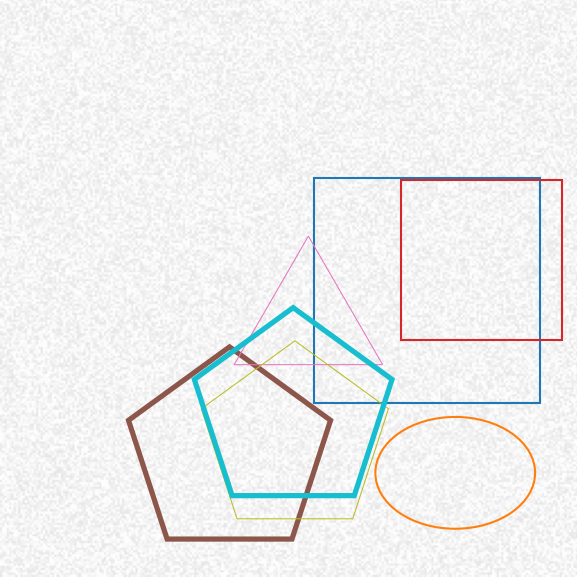[{"shape": "square", "thickness": 1, "radius": 0.98, "center": [0.739, 0.496]}, {"shape": "oval", "thickness": 1, "radius": 0.69, "center": [0.788, 0.18]}, {"shape": "square", "thickness": 1, "radius": 0.69, "center": [0.834, 0.549]}, {"shape": "pentagon", "thickness": 2.5, "radius": 0.92, "center": [0.397, 0.214]}, {"shape": "triangle", "thickness": 0.5, "radius": 0.74, "center": [0.534, 0.442]}, {"shape": "pentagon", "thickness": 0.5, "radius": 0.85, "center": [0.511, 0.239]}, {"shape": "pentagon", "thickness": 2.5, "radius": 0.9, "center": [0.508, 0.286]}]